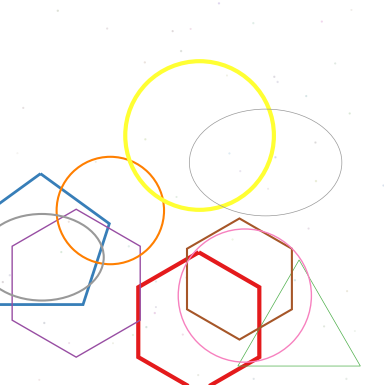[{"shape": "hexagon", "thickness": 3, "radius": 0.91, "center": [0.516, 0.163]}, {"shape": "pentagon", "thickness": 2, "radius": 0.94, "center": [0.105, 0.361]}, {"shape": "triangle", "thickness": 0.5, "radius": 0.92, "center": [0.777, 0.141]}, {"shape": "hexagon", "thickness": 1, "radius": 0.96, "center": [0.198, 0.264]}, {"shape": "circle", "thickness": 1.5, "radius": 0.7, "center": [0.287, 0.453]}, {"shape": "circle", "thickness": 3, "radius": 0.97, "center": [0.518, 0.648]}, {"shape": "hexagon", "thickness": 1.5, "radius": 0.79, "center": [0.622, 0.275]}, {"shape": "circle", "thickness": 1, "radius": 0.86, "center": [0.636, 0.232]}, {"shape": "oval", "thickness": 0.5, "radius": 0.99, "center": [0.69, 0.578]}, {"shape": "oval", "thickness": 1.5, "radius": 0.8, "center": [0.109, 0.332]}]